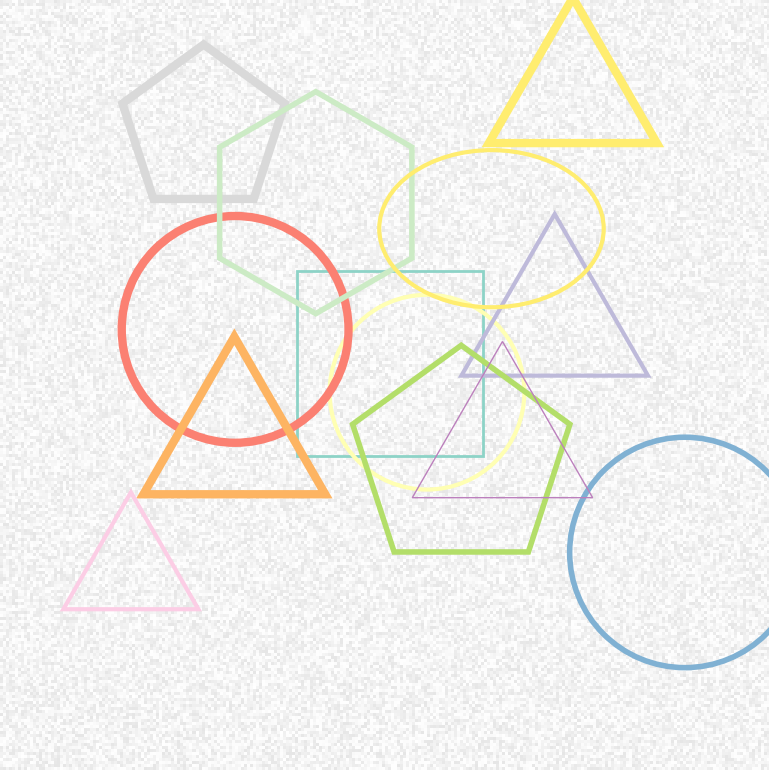[{"shape": "square", "thickness": 1, "radius": 0.6, "center": [0.507, 0.528]}, {"shape": "circle", "thickness": 1.5, "radius": 0.63, "center": [0.555, 0.491]}, {"shape": "triangle", "thickness": 1.5, "radius": 0.7, "center": [0.72, 0.582]}, {"shape": "circle", "thickness": 3, "radius": 0.74, "center": [0.305, 0.572]}, {"shape": "circle", "thickness": 2, "radius": 0.75, "center": [0.889, 0.283]}, {"shape": "triangle", "thickness": 3, "radius": 0.68, "center": [0.304, 0.426]}, {"shape": "pentagon", "thickness": 2, "radius": 0.74, "center": [0.599, 0.403]}, {"shape": "triangle", "thickness": 1.5, "radius": 0.51, "center": [0.17, 0.259]}, {"shape": "pentagon", "thickness": 3, "radius": 0.55, "center": [0.264, 0.831]}, {"shape": "triangle", "thickness": 0.5, "radius": 0.68, "center": [0.653, 0.421]}, {"shape": "hexagon", "thickness": 2, "radius": 0.72, "center": [0.41, 0.737]}, {"shape": "oval", "thickness": 1.5, "radius": 0.73, "center": [0.638, 0.703]}, {"shape": "triangle", "thickness": 3, "radius": 0.63, "center": [0.744, 0.877]}]